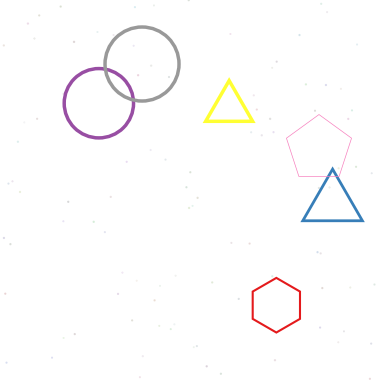[{"shape": "hexagon", "thickness": 1.5, "radius": 0.35, "center": [0.718, 0.207]}, {"shape": "triangle", "thickness": 2, "radius": 0.45, "center": [0.864, 0.471]}, {"shape": "circle", "thickness": 2.5, "radius": 0.45, "center": [0.257, 0.732]}, {"shape": "triangle", "thickness": 2.5, "radius": 0.35, "center": [0.595, 0.72]}, {"shape": "pentagon", "thickness": 0.5, "radius": 0.44, "center": [0.829, 0.614]}, {"shape": "circle", "thickness": 2.5, "radius": 0.48, "center": [0.369, 0.834]}]